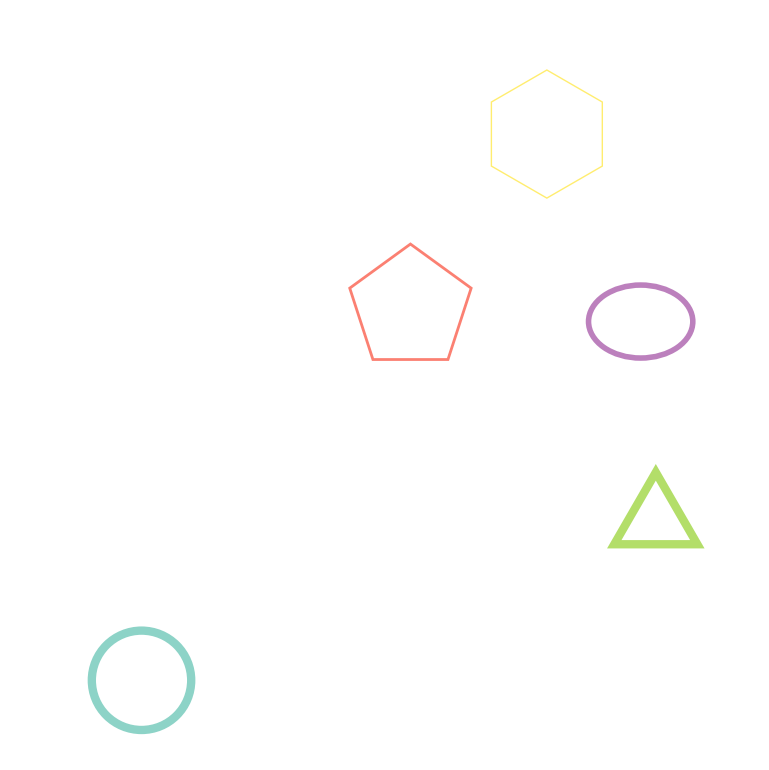[{"shape": "circle", "thickness": 3, "radius": 0.32, "center": [0.184, 0.116]}, {"shape": "pentagon", "thickness": 1, "radius": 0.41, "center": [0.533, 0.6]}, {"shape": "triangle", "thickness": 3, "radius": 0.31, "center": [0.852, 0.324]}, {"shape": "oval", "thickness": 2, "radius": 0.34, "center": [0.832, 0.582]}, {"shape": "hexagon", "thickness": 0.5, "radius": 0.42, "center": [0.71, 0.826]}]